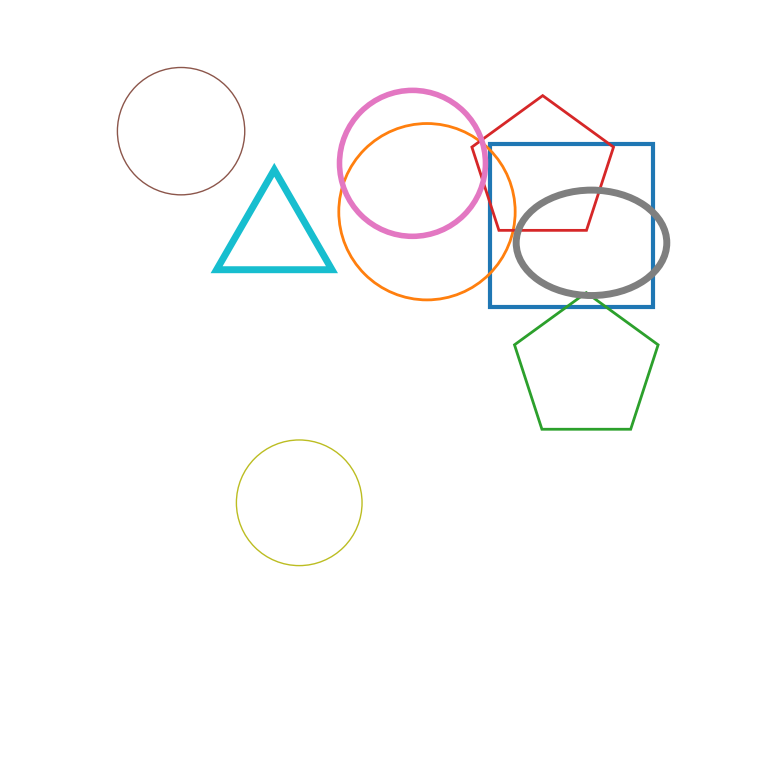[{"shape": "square", "thickness": 1.5, "radius": 0.53, "center": [0.742, 0.707]}, {"shape": "circle", "thickness": 1, "radius": 0.57, "center": [0.555, 0.725]}, {"shape": "pentagon", "thickness": 1, "radius": 0.49, "center": [0.761, 0.522]}, {"shape": "pentagon", "thickness": 1, "radius": 0.48, "center": [0.705, 0.779]}, {"shape": "circle", "thickness": 0.5, "radius": 0.41, "center": [0.235, 0.83]}, {"shape": "circle", "thickness": 2, "radius": 0.47, "center": [0.536, 0.788]}, {"shape": "oval", "thickness": 2.5, "radius": 0.49, "center": [0.768, 0.685]}, {"shape": "circle", "thickness": 0.5, "radius": 0.41, "center": [0.389, 0.347]}, {"shape": "triangle", "thickness": 2.5, "radius": 0.43, "center": [0.356, 0.693]}]